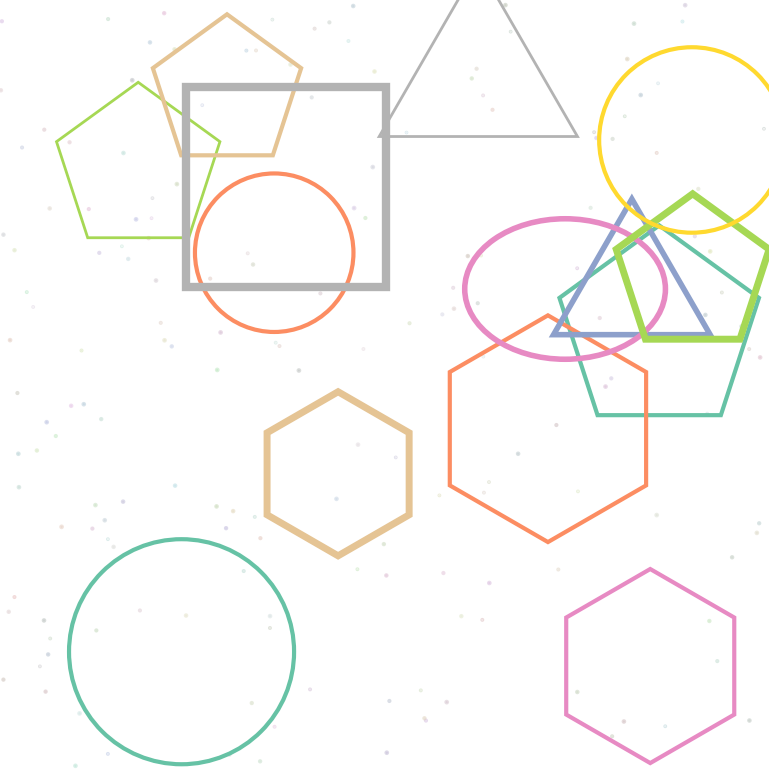[{"shape": "circle", "thickness": 1.5, "radius": 0.73, "center": [0.236, 0.154]}, {"shape": "pentagon", "thickness": 1.5, "radius": 0.68, "center": [0.856, 0.571]}, {"shape": "hexagon", "thickness": 1.5, "radius": 0.74, "center": [0.712, 0.443]}, {"shape": "circle", "thickness": 1.5, "radius": 0.51, "center": [0.356, 0.672]}, {"shape": "triangle", "thickness": 2, "radius": 0.59, "center": [0.821, 0.624]}, {"shape": "hexagon", "thickness": 1.5, "radius": 0.63, "center": [0.844, 0.135]}, {"shape": "oval", "thickness": 2, "radius": 0.65, "center": [0.734, 0.625]}, {"shape": "pentagon", "thickness": 2.5, "radius": 0.52, "center": [0.9, 0.644]}, {"shape": "pentagon", "thickness": 1, "radius": 0.56, "center": [0.179, 0.782]}, {"shape": "circle", "thickness": 1.5, "radius": 0.6, "center": [0.899, 0.818]}, {"shape": "pentagon", "thickness": 1.5, "radius": 0.51, "center": [0.295, 0.88]}, {"shape": "hexagon", "thickness": 2.5, "radius": 0.53, "center": [0.439, 0.385]}, {"shape": "triangle", "thickness": 1, "radius": 0.74, "center": [0.621, 0.897]}, {"shape": "square", "thickness": 3, "radius": 0.65, "center": [0.372, 0.758]}]